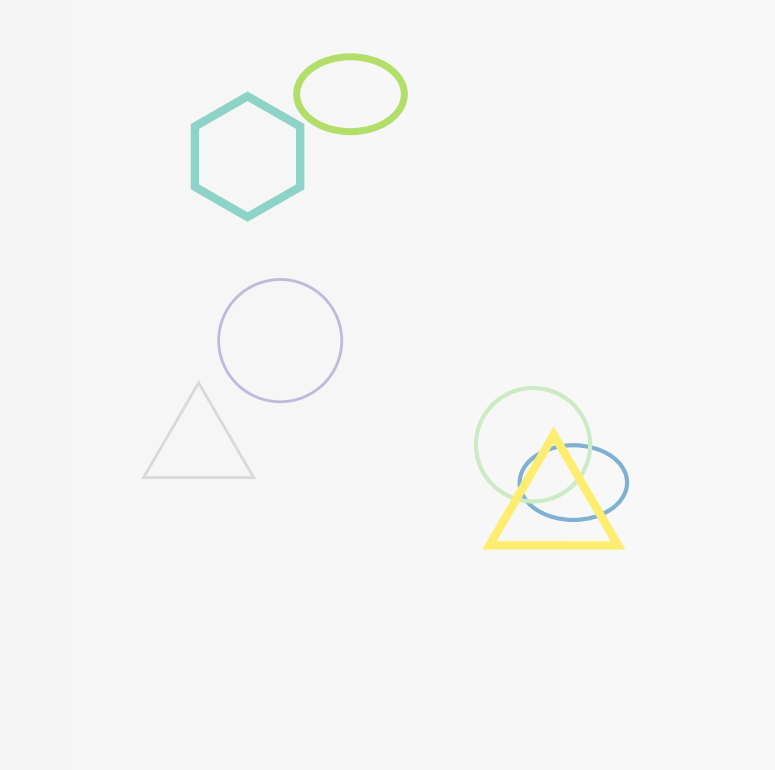[{"shape": "hexagon", "thickness": 3, "radius": 0.39, "center": [0.319, 0.797]}, {"shape": "circle", "thickness": 1, "radius": 0.4, "center": [0.362, 0.558]}, {"shape": "oval", "thickness": 1.5, "radius": 0.35, "center": [0.74, 0.373]}, {"shape": "oval", "thickness": 2.5, "radius": 0.35, "center": [0.452, 0.878]}, {"shape": "triangle", "thickness": 1, "radius": 0.41, "center": [0.256, 0.421]}, {"shape": "circle", "thickness": 1.5, "radius": 0.37, "center": [0.688, 0.422]}, {"shape": "triangle", "thickness": 3, "radius": 0.48, "center": [0.715, 0.34]}]